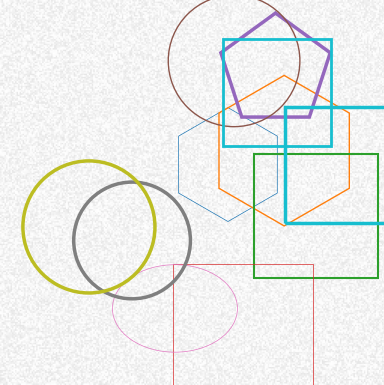[{"shape": "hexagon", "thickness": 0.5, "radius": 0.74, "center": [0.592, 0.573]}, {"shape": "hexagon", "thickness": 1, "radius": 0.98, "center": [0.738, 0.609]}, {"shape": "square", "thickness": 1.5, "radius": 0.8, "center": [0.821, 0.439]}, {"shape": "square", "thickness": 0.5, "radius": 0.91, "center": [0.631, 0.132]}, {"shape": "pentagon", "thickness": 2.5, "radius": 0.75, "center": [0.716, 0.817]}, {"shape": "circle", "thickness": 1, "radius": 0.85, "center": [0.608, 0.842]}, {"shape": "oval", "thickness": 0.5, "radius": 0.81, "center": [0.454, 0.199]}, {"shape": "circle", "thickness": 2.5, "radius": 0.76, "center": [0.343, 0.375]}, {"shape": "circle", "thickness": 2.5, "radius": 0.86, "center": [0.231, 0.411]}, {"shape": "square", "thickness": 2.5, "radius": 0.75, "center": [0.889, 0.571]}, {"shape": "square", "thickness": 2, "radius": 0.7, "center": [0.719, 0.759]}]